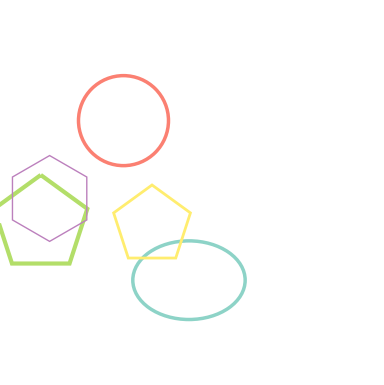[{"shape": "oval", "thickness": 2.5, "radius": 0.73, "center": [0.491, 0.272]}, {"shape": "circle", "thickness": 2.5, "radius": 0.58, "center": [0.321, 0.687]}, {"shape": "pentagon", "thickness": 3, "radius": 0.64, "center": [0.106, 0.418]}, {"shape": "hexagon", "thickness": 1, "radius": 0.56, "center": [0.129, 0.484]}, {"shape": "pentagon", "thickness": 2, "radius": 0.52, "center": [0.395, 0.415]}]